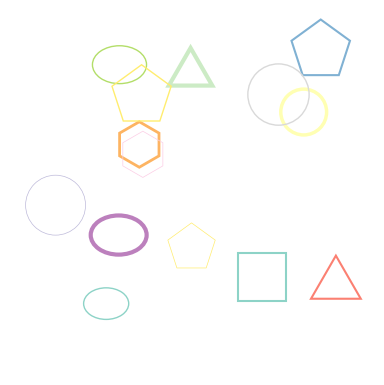[{"shape": "square", "thickness": 1.5, "radius": 0.31, "center": [0.68, 0.28]}, {"shape": "oval", "thickness": 1, "radius": 0.29, "center": [0.276, 0.211]}, {"shape": "circle", "thickness": 2.5, "radius": 0.3, "center": [0.789, 0.709]}, {"shape": "circle", "thickness": 0.5, "radius": 0.39, "center": [0.144, 0.467]}, {"shape": "triangle", "thickness": 1.5, "radius": 0.37, "center": [0.872, 0.261]}, {"shape": "pentagon", "thickness": 1.5, "radius": 0.4, "center": [0.833, 0.869]}, {"shape": "hexagon", "thickness": 2, "radius": 0.3, "center": [0.362, 0.625]}, {"shape": "oval", "thickness": 1, "radius": 0.35, "center": [0.31, 0.832]}, {"shape": "hexagon", "thickness": 0.5, "radius": 0.3, "center": [0.371, 0.599]}, {"shape": "circle", "thickness": 1, "radius": 0.4, "center": [0.723, 0.754]}, {"shape": "oval", "thickness": 3, "radius": 0.36, "center": [0.308, 0.39]}, {"shape": "triangle", "thickness": 3, "radius": 0.33, "center": [0.495, 0.81]}, {"shape": "pentagon", "thickness": 0.5, "radius": 0.32, "center": [0.498, 0.356]}, {"shape": "pentagon", "thickness": 1, "radius": 0.4, "center": [0.368, 0.751]}]